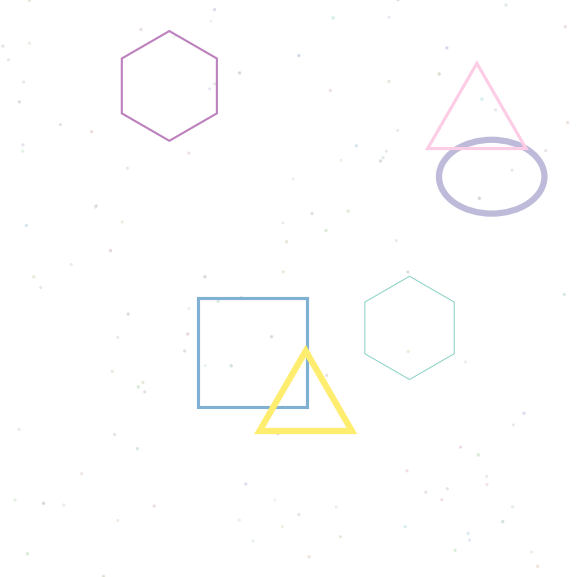[{"shape": "hexagon", "thickness": 0.5, "radius": 0.45, "center": [0.709, 0.431]}, {"shape": "oval", "thickness": 3, "radius": 0.46, "center": [0.851, 0.693]}, {"shape": "square", "thickness": 1.5, "radius": 0.47, "center": [0.437, 0.388]}, {"shape": "triangle", "thickness": 1.5, "radius": 0.49, "center": [0.826, 0.791]}, {"shape": "hexagon", "thickness": 1, "radius": 0.48, "center": [0.293, 0.85]}, {"shape": "triangle", "thickness": 3, "radius": 0.46, "center": [0.529, 0.299]}]